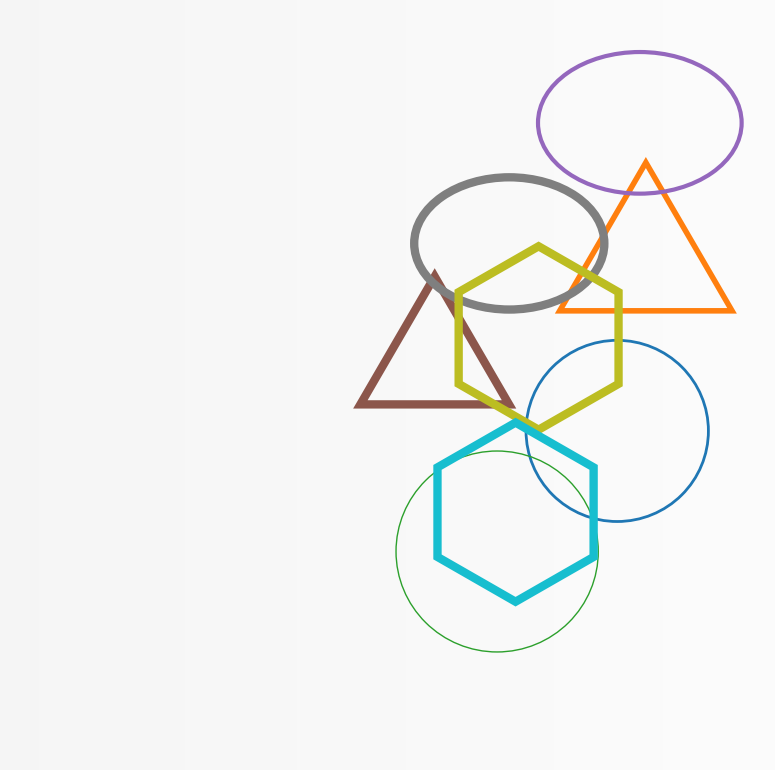[{"shape": "circle", "thickness": 1, "radius": 0.59, "center": [0.796, 0.44]}, {"shape": "triangle", "thickness": 2, "radius": 0.64, "center": [0.833, 0.661]}, {"shape": "circle", "thickness": 0.5, "radius": 0.65, "center": [0.641, 0.284]}, {"shape": "oval", "thickness": 1.5, "radius": 0.66, "center": [0.826, 0.84]}, {"shape": "triangle", "thickness": 3, "radius": 0.55, "center": [0.561, 0.53]}, {"shape": "oval", "thickness": 3, "radius": 0.61, "center": [0.657, 0.684]}, {"shape": "hexagon", "thickness": 3, "radius": 0.6, "center": [0.695, 0.561]}, {"shape": "hexagon", "thickness": 3, "radius": 0.58, "center": [0.665, 0.335]}]